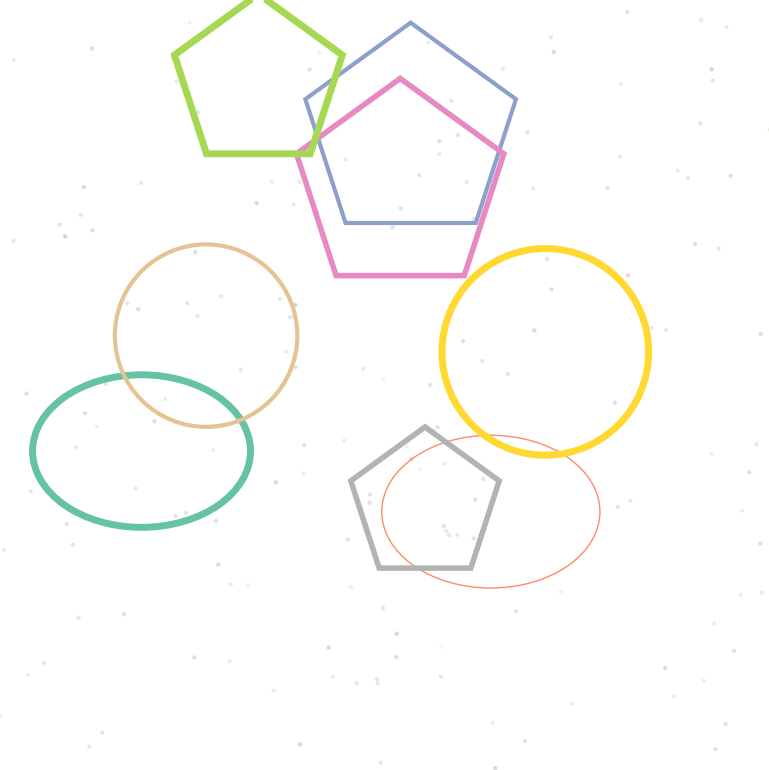[{"shape": "oval", "thickness": 2.5, "radius": 0.71, "center": [0.184, 0.414]}, {"shape": "oval", "thickness": 0.5, "radius": 0.71, "center": [0.637, 0.336]}, {"shape": "pentagon", "thickness": 1.5, "radius": 0.72, "center": [0.533, 0.827]}, {"shape": "pentagon", "thickness": 2, "radius": 0.71, "center": [0.52, 0.757]}, {"shape": "pentagon", "thickness": 2.5, "radius": 0.57, "center": [0.336, 0.893]}, {"shape": "circle", "thickness": 2.5, "radius": 0.67, "center": [0.708, 0.543]}, {"shape": "circle", "thickness": 1.5, "radius": 0.59, "center": [0.268, 0.564]}, {"shape": "pentagon", "thickness": 2, "radius": 0.51, "center": [0.552, 0.344]}]